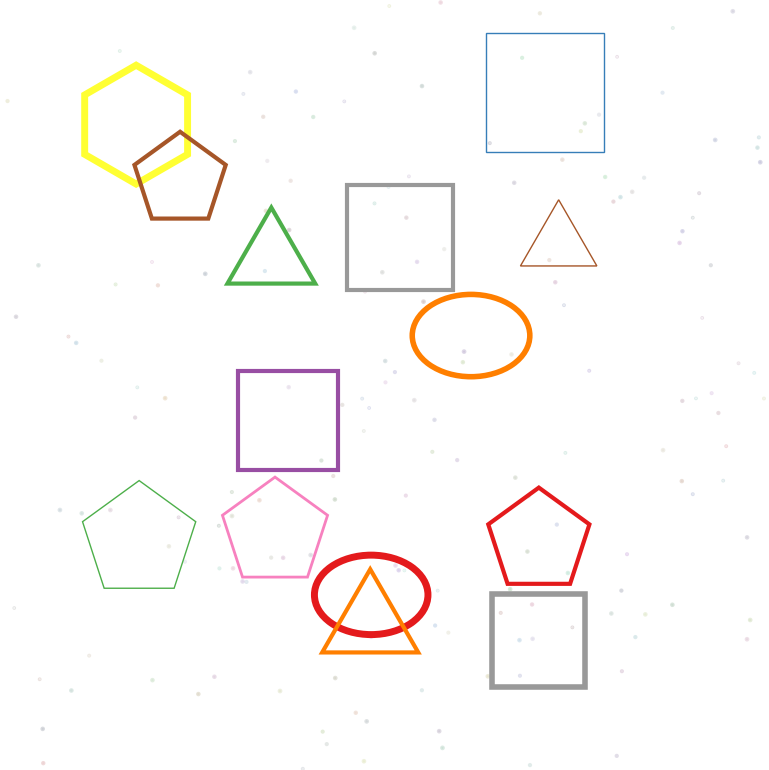[{"shape": "oval", "thickness": 2.5, "radius": 0.37, "center": [0.482, 0.227]}, {"shape": "pentagon", "thickness": 1.5, "radius": 0.35, "center": [0.7, 0.298]}, {"shape": "square", "thickness": 0.5, "radius": 0.38, "center": [0.708, 0.88]}, {"shape": "triangle", "thickness": 1.5, "radius": 0.33, "center": [0.352, 0.665]}, {"shape": "pentagon", "thickness": 0.5, "radius": 0.39, "center": [0.181, 0.299]}, {"shape": "square", "thickness": 1.5, "radius": 0.32, "center": [0.374, 0.454]}, {"shape": "oval", "thickness": 2, "radius": 0.38, "center": [0.612, 0.564]}, {"shape": "triangle", "thickness": 1.5, "radius": 0.36, "center": [0.481, 0.189]}, {"shape": "hexagon", "thickness": 2.5, "radius": 0.39, "center": [0.177, 0.838]}, {"shape": "pentagon", "thickness": 1.5, "radius": 0.31, "center": [0.234, 0.767]}, {"shape": "triangle", "thickness": 0.5, "radius": 0.29, "center": [0.726, 0.683]}, {"shape": "pentagon", "thickness": 1, "radius": 0.36, "center": [0.357, 0.309]}, {"shape": "square", "thickness": 1.5, "radius": 0.34, "center": [0.519, 0.691]}, {"shape": "square", "thickness": 2, "radius": 0.3, "center": [0.699, 0.168]}]